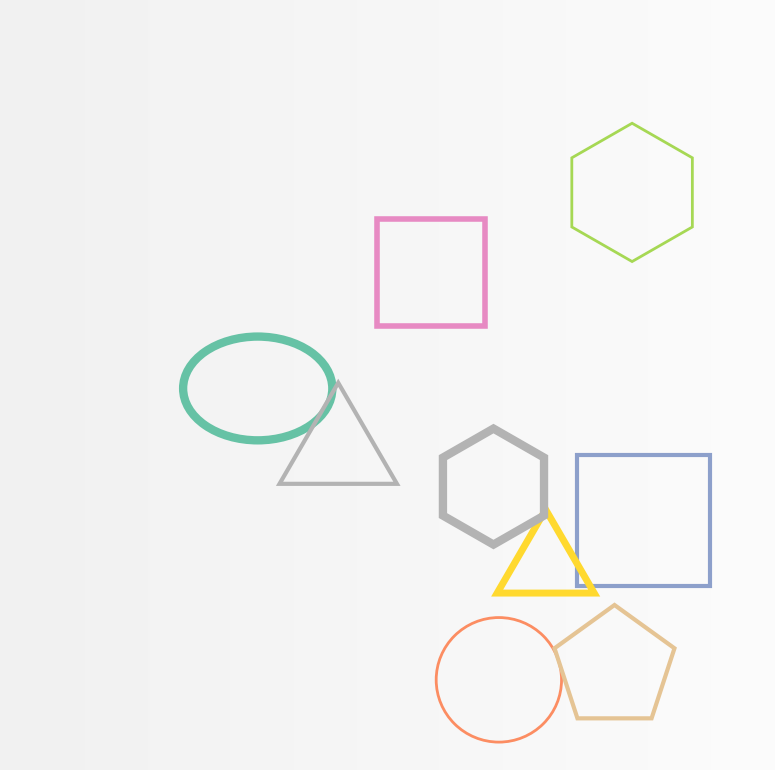[{"shape": "oval", "thickness": 3, "radius": 0.48, "center": [0.333, 0.496]}, {"shape": "circle", "thickness": 1, "radius": 0.4, "center": [0.644, 0.117]}, {"shape": "square", "thickness": 1.5, "radius": 0.43, "center": [0.83, 0.324]}, {"shape": "square", "thickness": 2, "radius": 0.35, "center": [0.556, 0.646]}, {"shape": "hexagon", "thickness": 1, "radius": 0.45, "center": [0.816, 0.75]}, {"shape": "triangle", "thickness": 2.5, "radius": 0.36, "center": [0.704, 0.266]}, {"shape": "pentagon", "thickness": 1.5, "radius": 0.41, "center": [0.793, 0.133]}, {"shape": "triangle", "thickness": 1.5, "radius": 0.44, "center": [0.436, 0.415]}, {"shape": "hexagon", "thickness": 3, "radius": 0.38, "center": [0.637, 0.368]}]